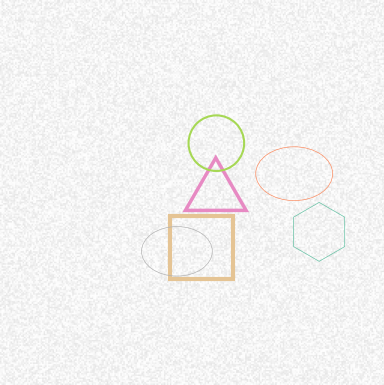[{"shape": "hexagon", "thickness": 0.5, "radius": 0.38, "center": [0.829, 0.398]}, {"shape": "oval", "thickness": 0.5, "radius": 0.5, "center": [0.764, 0.549]}, {"shape": "triangle", "thickness": 2.5, "radius": 0.46, "center": [0.56, 0.499]}, {"shape": "circle", "thickness": 1.5, "radius": 0.36, "center": [0.562, 0.628]}, {"shape": "square", "thickness": 3, "radius": 0.41, "center": [0.523, 0.357]}, {"shape": "oval", "thickness": 0.5, "radius": 0.46, "center": [0.46, 0.347]}]